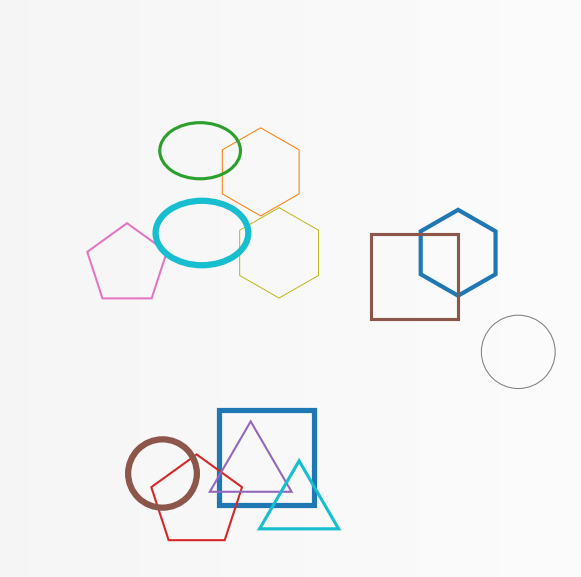[{"shape": "hexagon", "thickness": 2, "radius": 0.37, "center": [0.788, 0.561]}, {"shape": "square", "thickness": 2.5, "radius": 0.41, "center": [0.459, 0.207]}, {"shape": "hexagon", "thickness": 0.5, "radius": 0.38, "center": [0.449, 0.702]}, {"shape": "oval", "thickness": 1.5, "radius": 0.35, "center": [0.344, 0.738]}, {"shape": "pentagon", "thickness": 1, "radius": 0.41, "center": [0.338, 0.13]}, {"shape": "triangle", "thickness": 1, "radius": 0.41, "center": [0.431, 0.188]}, {"shape": "square", "thickness": 1.5, "radius": 0.37, "center": [0.713, 0.52]}, {"shape": "circle", "thickness": 3, "radius": 0.3, "center": [0.28, 0.179]}, {"shape": "pentagon", "thickness": 1, "radius": 0.36, "center": [0.219, 0.541]}, {"shape": "circle", "thickness": 0.5, "radius": 0.32, "center": [0.892, 0.39]}, {"shape": "hexagon", "thickness": 0.5, "radius": 0.39, "center": [0.48, 0.561]}, {"shape": "oval", "thickness": 3, "radius": 0.4, "center": [0.347, 0.596]}, {"shape": "triangle", "thickness": 1.5, "radius": 0.39, "center": [0.515, 0.123]}]